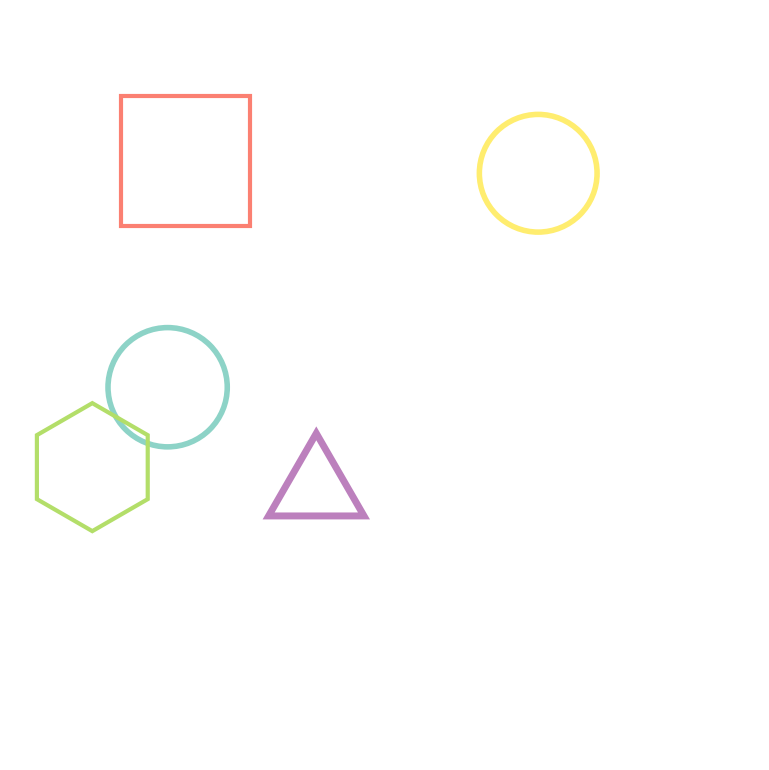[{"shape": "circle", "thickness": 2, "radius": 0.39, "center": [0.218, 0.497]}, {"shape": "square", "thickness": 1.5, "radius": 0.42, "center": [0.241, 0.791]}, {"shape": "hexagon", "thickness": 1.5, "radius": 0.42, "center": [0.12, 0.393]}, {"shape": "triangle", "thickness": 2.5, "radius": 0.36, "center": [0.411, 0.366]}, {"shape": "circle", "thickness": 2, "radius": 0.38, "center": [0.699, 0.775]}]